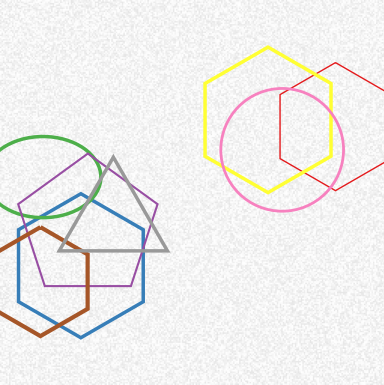[{"shape": "hexagon", "thickness": 1, "radius": 0.83, "center": [0.871, 0.671]}, {"shape": "hexagon", "thickness": 2.5, "radius": 0.94, "center": [0.21, 0.31]}, {"shape": "oval", "thickness": 2.5, "radius": 0.75, "center": [0.111, 0.54]}, {"shape": "pentagon", "thickness": 1.5, "radius": 0.95, "center": [0.228, 0.411]}, {"shape": "hexagon", "thickness": 2.5, "radius": 0.94, "center": [0.696, 0.689]}, {"shape": "hexagon", "thickness": 3, "radius": 0.71, "center": [0.105, 0.269]}, {"shape": "circle", "thickness": 2, "radius": 0.8, "center": [0.733, 0.611]}, {"shape": "triangle", "thickness": 2.5, "radius": 0.81, "center": [0.294, 0.429]}]